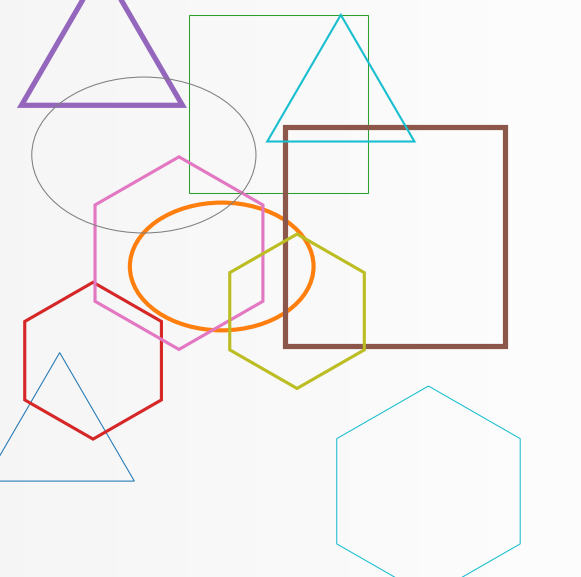[{"shape": "triangle", "thickness": 0.5, "radius": 0.74, "center": [0.103, 0.24]}, {"shape": "oval", "thickness": 2, "radius": 0.79, "center": [0.381, 0.538]}, {"shape": "square", "thickness": 0.5, "radius": 0.77, "center": [0.48, 0.819]}, {"shape": "hexagon", "thickness": 1.5, "radius": 0.68, "center": [0.16, 0.375]}, {"shape": "triangle", "thickness": 2.5, "radius": 0.8, "center": [0.175, 0.897]}, {"shape": "square", "thickness": 2.5, "radius": 0.94, "center": [0.68, 0.59]}, {"shape": "hexagon", "thickness": 1.5, "radius": 0.83, "center": [0.308, 0.561]}, {"shape": "oval", "thickness": 0.5, "radius": 0.96, "center": [0.248, 0.731]}, {"shape": "hexagon", "thickness": 1.5, "radius": 0.67, "center": [0.511, 0.46]}, {"shape": "hexagon", "thickness": 0.5, "radius": 0.91, "center": [0.737, 0.148]}, {"shape": "triangle", "thickness": 1, "radius": 0.73, "center": [0.586, 0.827]}]